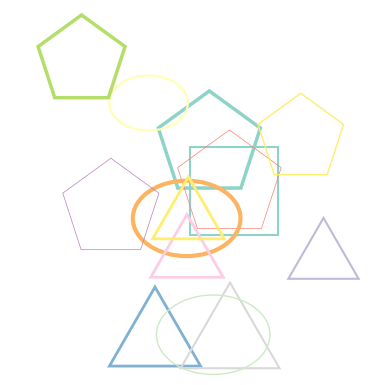[{"shape": "pentagon", "thickness": 2.5, "radius": 0.7, "center": [0.544, 0.624]}, {"shape": "square", "thickness": 1.5, "radius": 0.57, "center": [0.608, 0.504]}, {"shape": "oval", "thickness": 1.5, "radius": 0.51, "center": [0.386, 0.733]}, {"shape": "triangle", "thickness": 1.5, "radius": 0.53, "center": [0.84, 0.329]}, {"shape": "pentagon", "thickness": 0.5, "radius": 0.71, "center": [0.596, 0.521]}, {"shape": "triangle", "thickness": 2, "radius": 0.68, "center": [0.403, 0.118]}, {"shape": "oval", "thickness": 3, "radius": 0.7, "center": [0.485, 0.433]}, {"shape": "pentagon", "thickness": 2.5, "radius": 0.59, "center": [0.212, 0.842]}, {"shape": "triangle", "thickness": 2, "radius": 0.54, "center": [0.486, 0.334]}, {"shape": "triangle", "thickness": 1.5, "radius": 0.74, "center": [0.598, 0.118]}, {"shape": "pentagon", "thickness": 0.5, "radius": 0.66, "center": [0.288, 0.458]}, {"shape": "oval", "thickness": 1, "radius": 0.74, "center": [0.554, 0.131]}, {"shape": "pentagon", "thickness": 1, "radius": 0.58, "center": [0.781, 0.641]}, {"shape": "triangle", "thickness": 2, "radius": 0.54, "center": [0.489, 0.433]}]